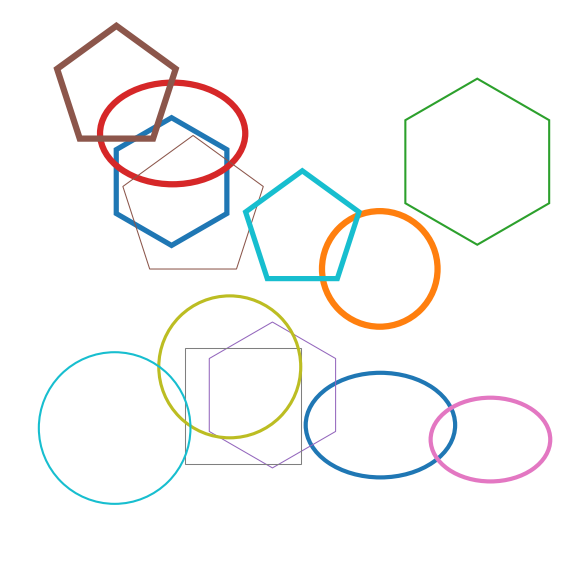[{"shape": "oval", "thickness": 2, "radius": 0.65, "center": [0.659, 0.263]}, {"shape": "hexagon", "thickness": 2.5, "radius": 0.55, "center": [0.297, 0.685]}, {"shape": "circle", "thickness": 3, "radius": 0.5, "center": [0.658, 0.533]}, {"shape": "hexagon", "thickness": 1, "radius": 0.72, "center": [0.826, 0.719]}, {"shape": "oval", "thickness": 3, "radius": 0.63, "center": [0.299, 0.768]}, {"shape": "hexagon", "thickness": 0.5, "radius": 0.63, "center": [0.472, 0.315]}, {"shape": "pentagon", "thickness": 3, "radius": 0.54, "center": [0.202, 0.846]}, {"shape": "pentagon", "thickness": 0.5, "radius": 0.64, "center": [0.334, 0.637]}, {"shape": "oval", "thickness": 2, "radius": 0.52, "center": [0.849, 0.238]}, {"shape": "square", "thickness": 0.5, "radius": 0.5, "center": [0.42, 0.296]}, {"shape": "circle", "thickness": 1.5, "radius": 0.61, "center": [0.398, 0.364]}, {"shape": "pentagon", "thickness": 2.5, "radius": 0.52, "center": [0.523, 0.6]}, {"shape": "circle", "thickness": 1, "radius": 0.66, "center": [0.199, 0.258]}]